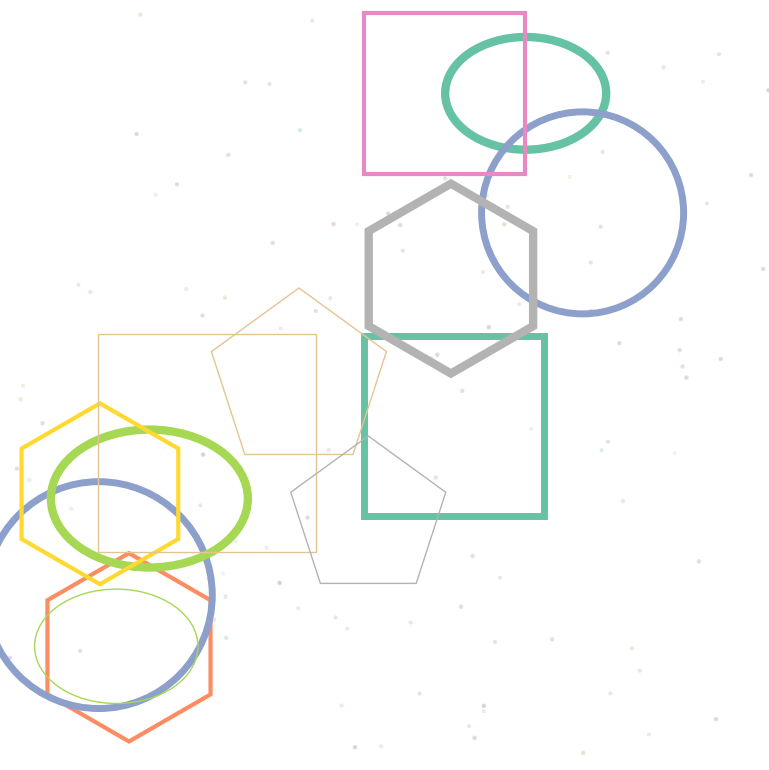[{"shape": "oval", "thickness": 3, "radius": 0.52, "center": [0.683, 0.879]}, {"shape": "square", "thickness": 2.5, "radius": 0.58, "center": [0.59, 0.446]}, {"shape": "hexagon", "thickness": 1.5, "radius": 0.61, "center": [0.168, 0.159]}, {"shape": "circle", "thickness": 2.5, "radius": 0.66, "center": [0.757, 0.724]}, {"shape": "circle", "thickness": 2.5, "radius": 0.74, "center": [0.128, 0.227]}, {"shape": "square", "thickness": 1.5, "radius": 0.52, "center": [0.577, 0.879]}, {"shape": "oval", "thickness": 3, "radius": 0.64, "center": [0.194, 0.353]}, {"shape": "oval", "thickness": 0.5, "radius": 0.53, "center": [0.151, 0.161]}, {"shape": "hexagon", "thickness": 1.5, "radius": 0.59, "center": [0.13, 0.359]}, {"shape": "square", "thickness": 0.5, "radius": 0.71, "center": [0.269, 0.425]}, {"shape": "pentagon", "thickness": 0.5, "radius": 0.6, "center": [0.388, 0.506]}, {"shape": "hexagon", "thickness": 3, "radius": 0.62, "center": [0.586, 0.638]}, {"shape": "pentagon", "thickness": 0.5, "radius": 0.53, "center": [0.478, 0.328]}]